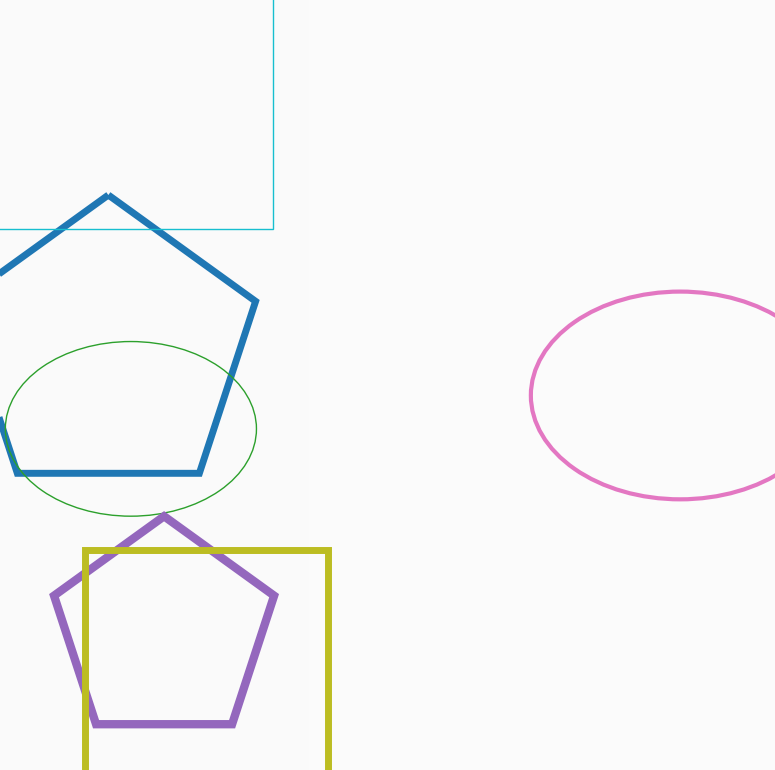[{"shape": "pentagon", "thickness": 2.5, "radius": 1.0, "center": [0.14, 0.547]}, {"shape": "oval", "thickness": 0.5, "radius": 0.81, "center": [0.169, 0.443]}, {"shape": "pentagon", "thickness": 3, "radius": 0.75, "center": [0.212, 0.18]}, {"shape": "oval", "thickness": 1.5, "radius": 0.96, "center": [0.878, 0.486]}, {"shape": "square", "thickness": 2.5, "radius": 0.78, "center": [0.266, 0.129]}, {"shape": "square", "thickness": 0.5, "radius": 0.94, "center": [0.164, 0.892]}]